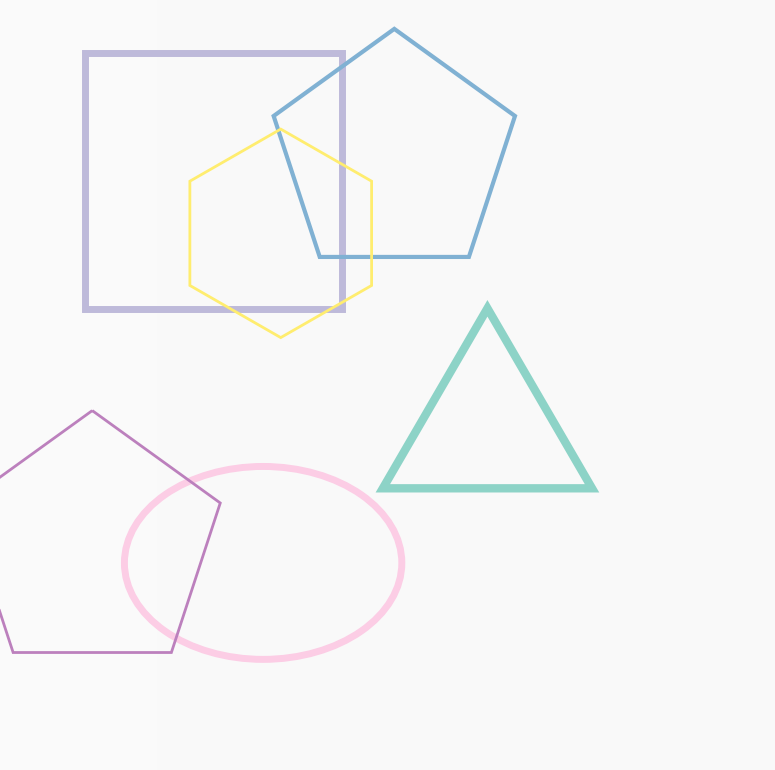[{"shape": "triangle", "thickness": 3, "radius": 0.78, "center": [0.629, 0.444]}, {"shape": "square", "thickness": 2.5, "radius": 0.83, "center": [0.275, 0.765]}, {"shape": "pentagon", "thickness": 1.5, "radius": 0.82, "center": [0.509, 0.799]}, {"shape": "oval", "thickness": 2.5, "radius": 0.89, "center": [0.34, 0.269]}, {"shape": "pentagon", "thickness": 1, "radius": 0.87, "center": [0.119, 0.293]}, {"shape": "hexagon", "thickness": 1, "radius": 0.68, "center": [0.362, 0.697]}]